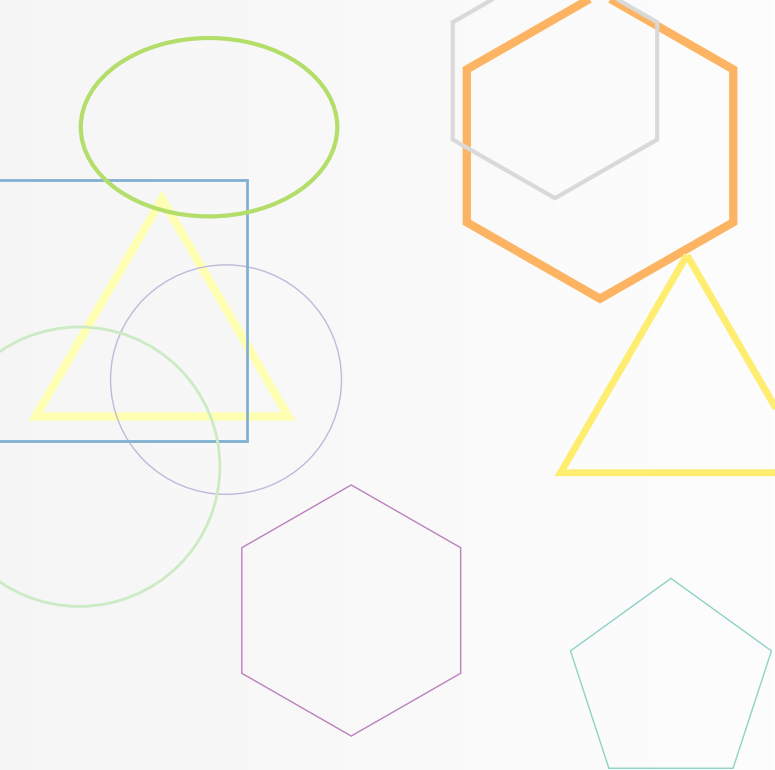[{"shape": "pentagon", "thickness": 0.5, "radius": 0.68, "center": [0.866, 0.113]}, {"shape": "triangle", "thickness": 3, "radius": 0.94, "center": [0.209, 0.553]}, {"shape": "circle", "thickness": 0.5, "radius": 0.75, "center": [0.292, 0.507]}, {"shape": "square", "thickness": 1, "radius": 0.85, "center": [0.15, 0.597]}, {"shape": "hexagon", "thickness": 3, "radius": 0.99, "center": [0.774, 0.811]}, {"shape": "oval", "thickness": 1.5, "radius": 0.83, "center": [0.27, 0.835]}, {"shape": "hexagon", "thickness": 1.5, "radius": 0.76, "center": [0.716, 0.895]}, {"shape": "hexagon", "thickness": 0.5, "radius": 0.82, "center": [0.453, 0.207]}, {"shape": "circle", "thickness": 1, "radius": 0.91, "center": [0.102, 0.394]}, {"shape": "triangle", "thickness": 2.5, "radius": 0.94, "center": [0.886, 0.48]}]